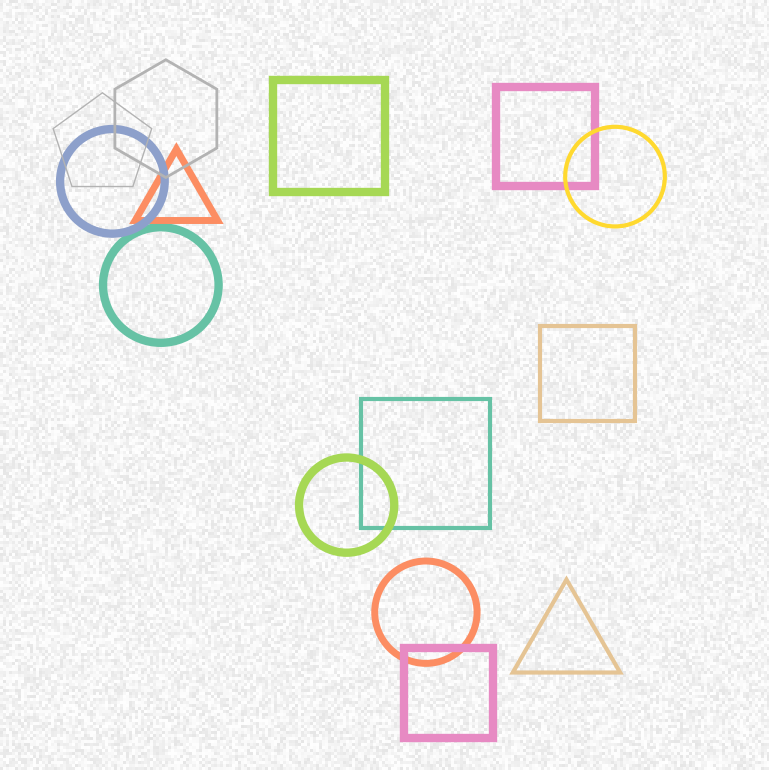[{"shape": "circle", "thickness": 3, "radius": 0.38, "center": [0.209, 0.63]}, {"shape": "square", "thickness": 1.5, "radius": 0.42, "center": [0.552, 0.398]}, {"shape": "circle", "thickness": 2.5, "radius": 0.33, "center": [0.553, 0.205]}, {"shape": "triangle", "thickness": 2.5, "radius": 0.31, "center": [0.229, 0.745]}, {"shape": "circle", "thickness": 3, "radius": 0.34, "center": [0.146, 0.764]}, {"shape": "square", "thickness": 3, "radius": 0.29, "center": [0.583, 0.1]}, {"shape": "square", "thickness": 3, "radius": 0.32, "center": [0.708, 0.823]}, {"shape": "circle", "thickness": 3, "radius": 0.31, "center": [0.45, 0.344]}, {"shape": "square", "thickness": 3, "radius": 0.36, "center": [0.428, 0.824]}, {"shape": "circle", "thickness": 1.5, "radius": 0.32, "center": [0.799, 0.771]}, {"shape": "square", "thickness": 1.5, "radius": 0.31, "center": [0.763, 0.515]}, {"shape": "triangle", "thickness": 1.5, "radius": 0.4, "center": [0.736, 0.167]}, {"shape": "pentagon", "thickness": 0.5, "radius": 0.34, "center": [0.133, 0.812]}, {"shape": "hexagon", "thickness": 1, "radius": 0.38, "center": [0.215, 0.846]}]